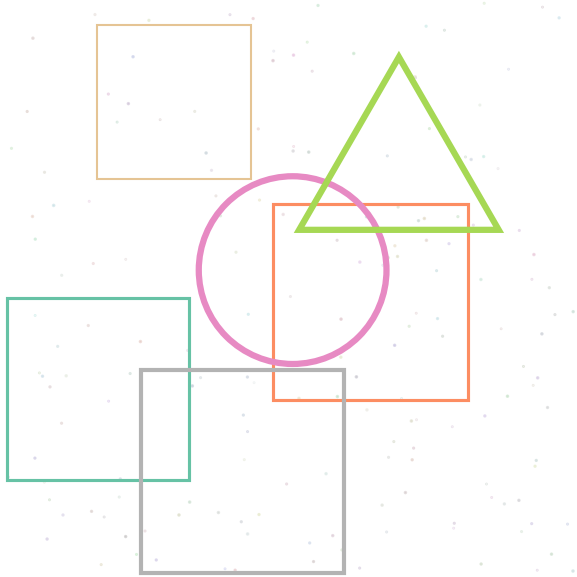[{"shape": "square", "thickness": 1.5, "radius": 0.79, "center": [0.169, 0.326]}, {"shape": "square", "thickness": 1.5, "radius": 0.85, "center": [0.642, 0.476]}, {"shape": "circle", "thickness": 3, "radius": 0.81, "center": [0.507, 0.531]}, {"shape": "triangle", "thickness": 3, "radius": 1.0, "center": [0.691, 0.701]}, {"shape": "square", "thickness": 1, "radius": 0.67, "center": [0.301, 0.822]}, {"shape": "square", "thickness": 2, "radius": 0.88, "center": [0.42, 0.183]}]